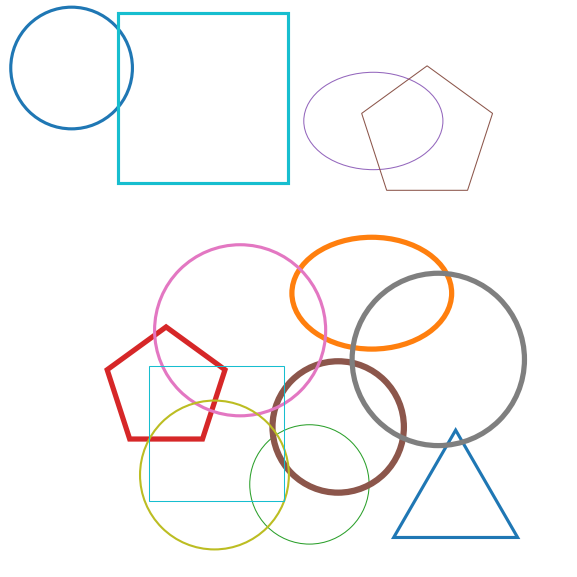[{"shape": "circle", "thickness": 1.5, "radius": 0.53, "center": [0.124, 0.881]}, {"shape": "triangle", "thickness": 1.5, "radius": 0.62, "center": [0.789, 0.13]}, {"shape": "oval", "thickness": 2.5, "radius": 0.69, "center": [0.644, 0.491]}, {"shape": "circle", "thickness": 0.5, "radius": 0.52, "center": [0.536, 0.16]}, {"shape": "pentagon", "thickness": 2.5, "radius": 0.54, "center": [0.288, 0.326]}, {"shape": "oval", "thickness": 0.5, "radius": 0.6, "center": [0.646, 0.79]}, {"shape": "pentagon", "thickness": 0.5, "radius": 0.6, "center": [0.74, 0.766]}, {"shape": "circle", "thickness": 3, "radius": 0.57, "center": [0.586, 0.26]}, {"shape": "circle", "thickness": 1.5, "radius": 0.74, "center": [0.416, 0.427]}, {"shape": "circle", "thickness": 2.5, "radius": 0.75, "center": [0.759, 0.377]}, {"shape": "circle", "thickness": 1, "radius": 0.64, "center": [0.371, 0.177]}, {"shape": "square", "thickness": 0.5, "radius": 0.58, "center": [0.375, 0.249]}, {"shape": "square", "thickness": 1.5, "radius": 0.74, "center": [0.352, 0.829]}]